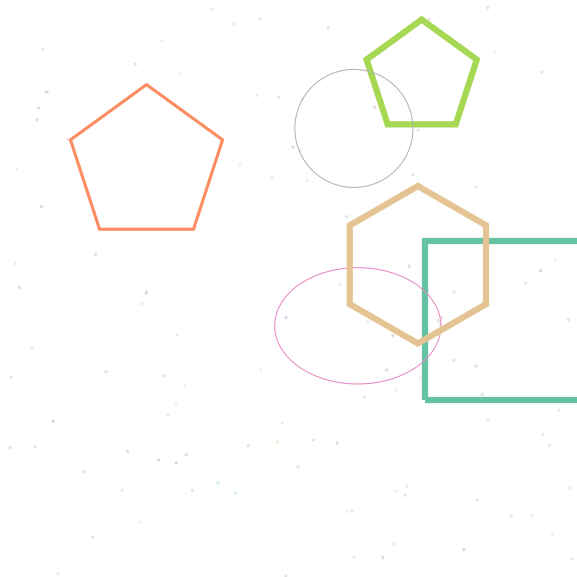[{"shape": "square", "thickness": 3, "radius": 0.69, "center": [0.875, 0.445]}, {"shape": "pentagon", "thickness": 1.5, "radius": 0.69, "center": [0.254, 0.714]}, {"shape": "oval", "thickness": 0.5, "radius": 0.72, "center": [0.62, 0.435]}, {"shape": "pentagon", "thickness": 3, "radius": 0.5, "center": [0.73, 0.865]}, {"shape": "hexagon", "thickness": 3, "radius": 0.68, "center": [0.724, 0.541]}, {"shape": "circle", "thickness": 0.5, "radius": 0.51, "center": [0.613, 0.777]}]